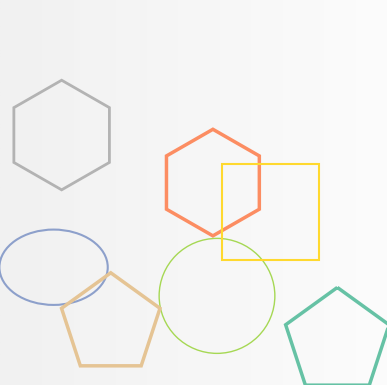[{"shape": "pentagon", "thickness": 2.5, "radius": 0.7, "center": [0.871, 0.113]}, {"shape": "hexagon", "thickness": 2.5, "radius": 0.69, "center": [0.549, 0.526]}, {"shape": "oval", "thickness": 1.5, "radius": 0.7, "center": [0.138, 0.306]}, {"shape": "circle", "thickness": 1, "radius": 0.75, "center": [0.56, 0.231]}, {"shape": "square", "thickness": 1.5, "radius": 0.62, "center": [0.699, 0.45]}, {"shape": "pentagon", "thickness": 2.5, "radius": 0.67, "center": [0.286, 0.158]}, {"shape": "hexagon", "thickness": 2, "radius": 0.71, "center": [0.159, 0.649]}]